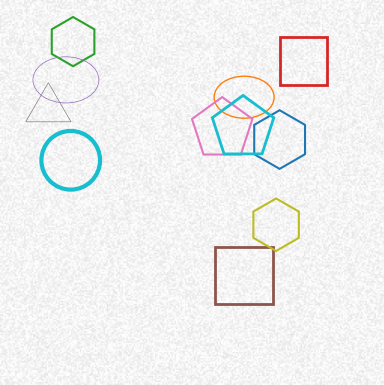[{"shape": "hexagon", "thickness": 1.5, "radius": 0.38, "center": [0.726, 0.638]}, {"shape": "oval", "thickness": 1, "radius": 0.39, "center": [0.634, 0.748]}, {"shape": "hexagon", "thickness": 1.5, "radius": 0.32, "center": [0.19, 0.892]}, {"shape": "square", "thickness": 2, "radius": 0.31, "center": [0.789, 0.842]}, {"shape": "oval", "thickness": 0.5, "radius": 0.43, "center": [0.171, 0.793]}, {"shape": "square", "thickness": 2, "radius": 0.37, "center": [0.634, 0.285]}, {"shape": "pentagon", "thickness": 1.5, "radius": 0.41, "center": [0.577, 0.665]}, {"shape": "triangle", "thickness": 0.5, "radius": 0.34, "center": [0.126, 0.718]}, {"shape": "hexagon", "thickness": 1.5, "radius": 0.34, "center": [0.717, 0.416]}, {"shape": "pentagon", "thickness": 2, "radius": 0.42, "center": [0.631, 0.668]}, {"shape": "circle", "thickness": 3, "radius": 0.38, "center": [0.184, 0.584]}]